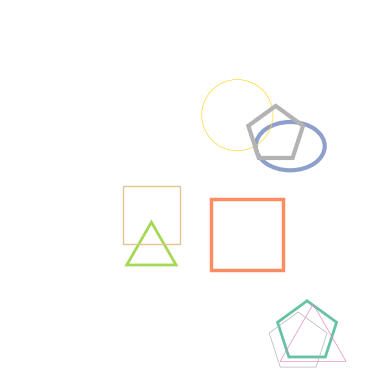[{"shape": "pentagon", "thickness": 2, "radius": 0.4, "center": [0.798, 0.138]}, {"shape": "square", "thickness": 2.5, "radius": 0.47, "center": [0.641, 0.391]}, {"shape": "oval", "thickness": 3, "radius": 0.45, "center": [0.754, 0.62]}, {"shape": "triangle", "thickness": 0.5, "radius": 0.5, "center": [0.813, 0.111]}, {"shape": "triangle", "thickness": 2, "radius": 0.37, "center": [0.393, 0.349]}, {"shape": "circle", "thickness": 0.5, "radius": 0.46, "center": [0.616, 0.701]}, {"shape": "square", "thickness": 1, "radius": 0.38, "center": [0.394, 0.442]}, {"shape": "pentagon", "thickness": 0.5, "radius": 0.4, "center": [0.774, 0.111]}, {"shape": "pentagon", "thickness": 3, "radius": 0.37, "center": [0.716, 0.65]}]